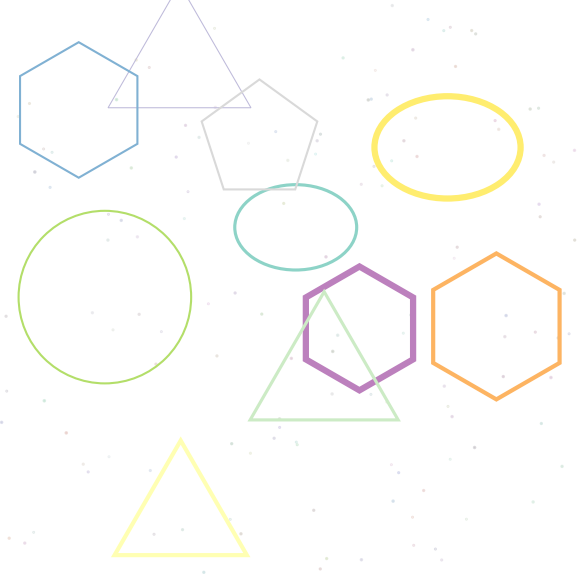[{"shape": "oval", "thickness": 1.5, "radius": 0.53, "center": [0.512, 0.605]}, {"shape": "triangle", "thickness": 2, "radius": 0.66, "center": [0.313, 0.104]}, {"shape": "triangle", "thickness": 0.5, "radius": 0.71, "center": [0.311, 0.884]}, {"shape": "hexagon", "thickness": 1, "radius": 0.59, "center": [0.136, 0.809]}, {"shape": "hexagon", "thickness": 2, "radius": 0.63, "center": [0.86, 0.434]}, {"shape": "circle", "thickness": 1, "radius": 0.75, "center": [0.182, 0.485]}, {"shape": "pentagon", "thickness": 1, "radius": 0.53, "center": [0.449, 0.756]}, {"shape": "hexagon", "thickness": 3, "radius": 0.54, "center": [0.622, 0.43]}, {"shape": "triangle", "thickness": 1.5, "radius": 0.74, "center": [0.561, 0.346]}, {"shape": "oval", "thickness": 3, "radius": 0.63, "center": [0.775, 0.744]}]